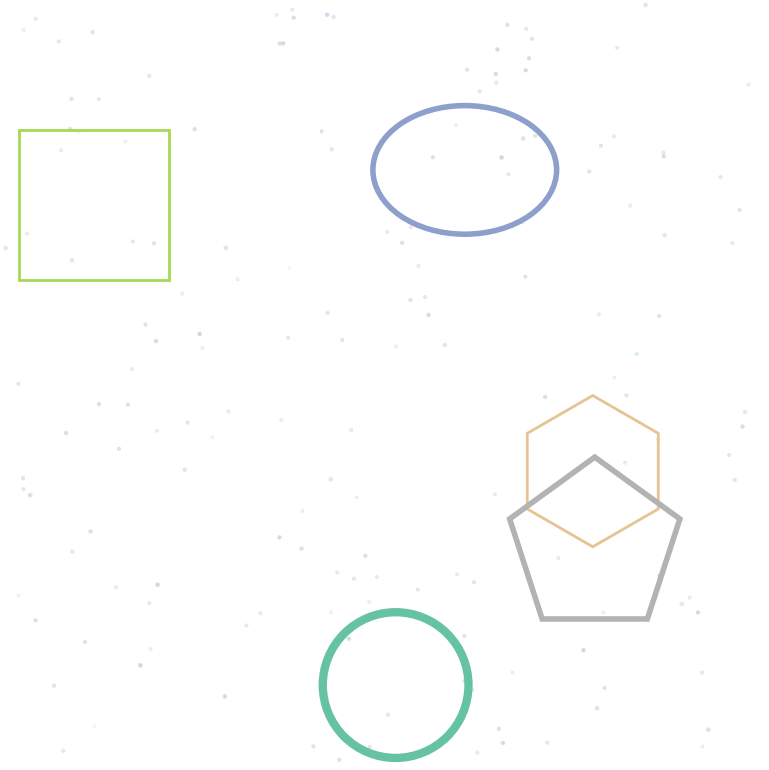[{"shape": "circle", "thickness": 3, "radius": 0.47, "center": [0.514, 0.11]}, {"shape": "oval", "thickness": 2, "radius": 0.6, "center": [0.604, 0.779]}, {"shape": "square", "thickness": 1, "radius": 0.49, "center": [0.122, 0.734]}, {"shape": "hexagon", "thickness": 1, "radius": 0.49, "center": [0.77, 0.388]}, {"shape": "pentagon", "thickness": 2, "radius": 0.58, "center": [0.772, 0.29]}]